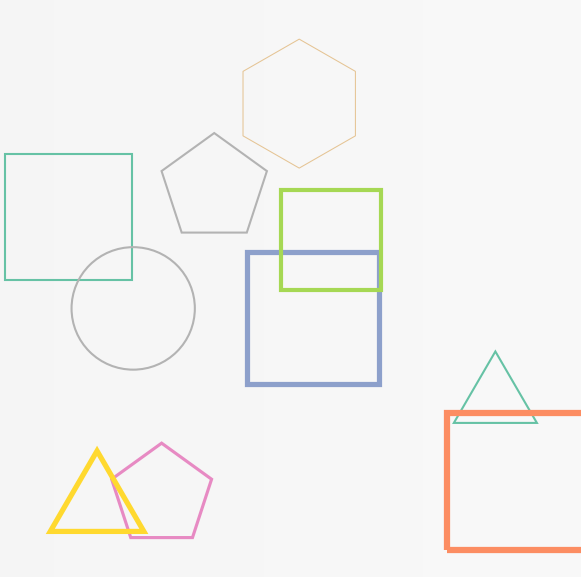[{"shape": "triangle", "thickness": 1, "radius": 0.41, "center": [0.852, 0.308]}, {"shape": "square", "thickness": 1, "radius": 0.55, "center": [0.118, 0.624]}, {"shape": "square", "thickness": 3, "radius": 0.59, "center": [0.888, 0.165]}, {"shape": "square", "thickness": 2.5, "radius": 0.57, "center": [0.539, 0.448]}, {"shape": "pentagon", "thickness": 1.5, "radius": 0.45, "center": [0.278, 0.141]}, {"shape": "square", "thickness": 2, "radius": 0.43, "center": [0.57, 0.584]}, {"shape": "triangle", "thickness": 2.5, "radius": 0.46, "center": [0.167, 0.125]}, {"shape": "hexagon", "thickness": 0.5, "radius": 0.56, "center": [0.515, 0.82]}, {"shape": "pentagon", "thickness": 1, "radius": 0.48, "center": [0.369, 0.673]}, {"shape": "circle", "thickness": 1, "radius": 0.53, "center": [0.229, 0.465]}]